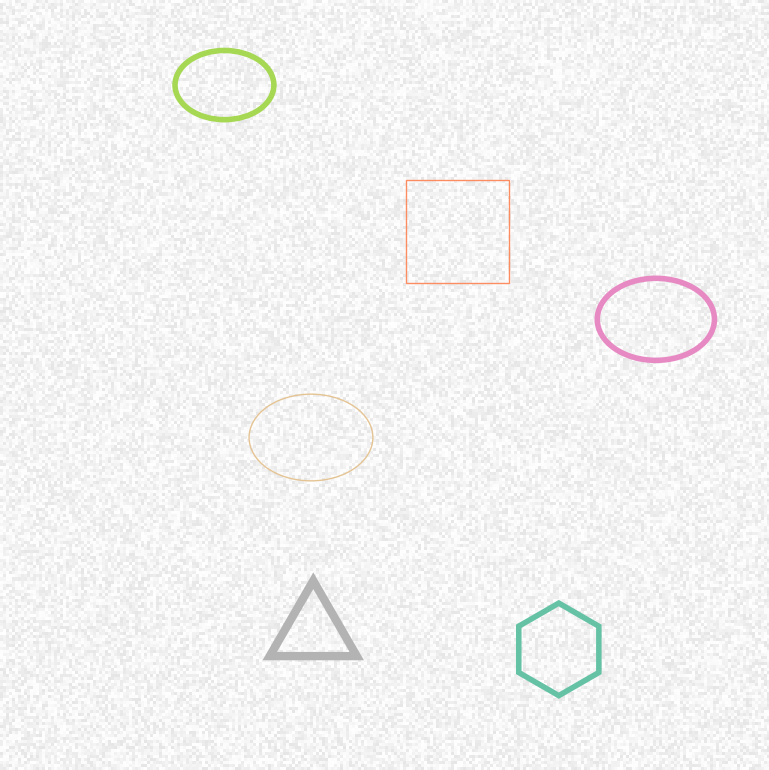[{"shape": "hexagon", "thickness": 2, "radius": 0.3, "center": [0.726, 0.157]}, {"shape": "square", "thickness": 0.5, "radius": 0.33, "center": [0.595, 0.7]}, {"shape": "oval", "thickness": 2, "radius": 0.38, "center": [0.852, 0.585]}, {"shape": "oval", "thickness": 2, "radius": 0.32, "center": [0.291, 0.89]}, {"shape": "oval", "thickness": 0.5, "radius": 0.4, "center": [0.404, 0.432]}, {"shape": "triangle", "thickness": 3, "radius": 0.33, "center": [0.407, 0.181]}]